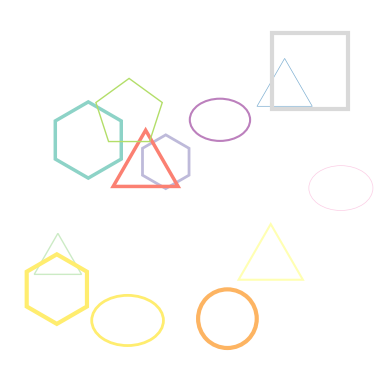[{"shape": "hexagon", "thickness": 2.5, "radius": 0.49, "center": [0.229, 0.636]}, {"shape": "triangle", "thickness": 1.5, "radius": 0.48, "center": [0.703, 0.322]}, {"shape": "hexagon", "thickness": 2, "radius": 0.35, "center": [0.431, 0.58]}, {"shape": "triangle", "thickness": 2.5, "radius": 0.49, "center": [0.378, 0.564]}, {"shape": "triangle", "thickness": 0.5, "radius": 0.41, "center": [0.739, 0.765]}, {"shape": "circle", "thickness": 3, "radius": 0.38, "center": [0.591, 0.172]}, {"shape": "pentagon", "thickness": 1, "radius": 0.45, "center": [0.335, 0.706]}, {"shape": "oval", "thickness": 0.5, "radius": 0.42, "center": [0.885, 0.512]}, {"shape": "square", "thickness": 3, "radius": 0.49, "center": [0.805, 0.816]}, {"shape": "oval", "thickness": 1.5, "radius": 0.39, "center": [0.571, 0.689]}, {"shape": "triangle", "thickness": 1, "radius": 0.35, "center": [0.15, 0.323]}, {"shape": "hexagon", "thickness": 3, "radius": 0.45, "center": [0.148, 0.249]}, {"shape": "oval", "thickness": 2, "radius": 0.47, "center": [0.331, 0.168]}]